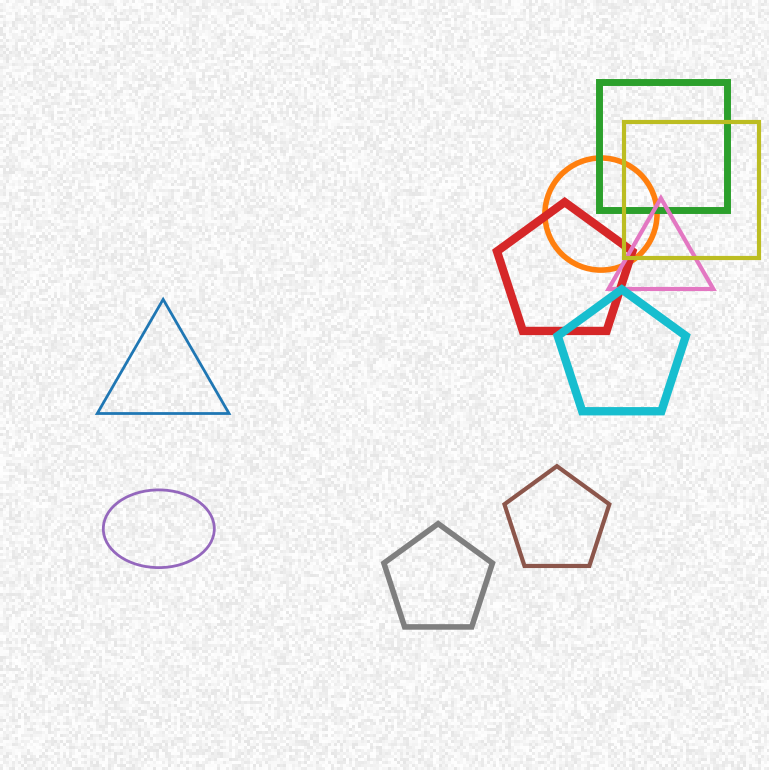[{"shape": "triangle", "thickness": 1, "radius": 0.49, "center": [0.212, 0.512]}, {"shape": "circle", "thickness": 2, "radius": 0.36, "center": [0.78, 0.722]}, {"shape": "square", "thickness": 2.5, "radius": 0.42, "center": [0.861, 0.811]}, {"shape": "pentagon", "thickness": 3, "radius": 0.46, "center": [0.733, 0.645]}, {"shape": "oval", "thickness": 1, "radius": 0.36, "center": [0.206, 0.313]}, {"shape": "pentagon", "thickness": 1.5, "radius": 0.36, "center": [0.723, 0.323]}, {"shape": "triangle", "thickness": 1.5, "radius": 0.39, "center": [0.858, 0.664]}, {"shape": "pentagon", "thickness": 2, "radius": 0.37, "center": [0.569, 0.246]}, {"shape": "square", "thickness": 1.5, "radius": 0.44, "center": [0.898, 0.753]}, {"shape": "pentagon", "thickness": 3, "radius": 0.44, "center": [0.808, 0.537]}]